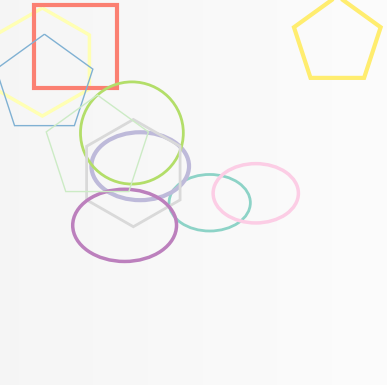[{"shape": "oval", "thickness": 2, "radius": 0.52, "center": [0.541, 0.473]}, {"shape": "hexagon", "thickness": 2.5, "radius": 0.7, "center": [0.109, 0.839]}, {"shape": "oval", "thickness": 3, "radius": 0.63, "center": [0.362, 0.568]}, {"shape": "square", "thickness": 3, "radius": 0.54, "center": [0.195, 0.878]}, {"shape": "pentagon", "thickness": 1, "radius": 0.66, "center": [0.115, 0.78]}, {"shape": "circle", "thickness": 2, "radius": 0.66, "center": [0.34, 0.655]}, {"shape": "oval", "thickness": 2.5, "radius": 0.55, "center": [0.66, 0.498]}, {"shape": "hexagon", "thickness": 2, "radius": 0.7, "center": [0.344, 0.55]}, {"shape": "oval", "thickness": 2.5, "radius": 0.67, "center": [0.322, 0.415]}, {"shape": "pentagon", "thickness": 1, "radius": 0.69, "center": [0.251, 0.615]}, {"shape": "pentagon", "thickness": 3, "radius": 0.59, "center": [0.87, 0.893]}]